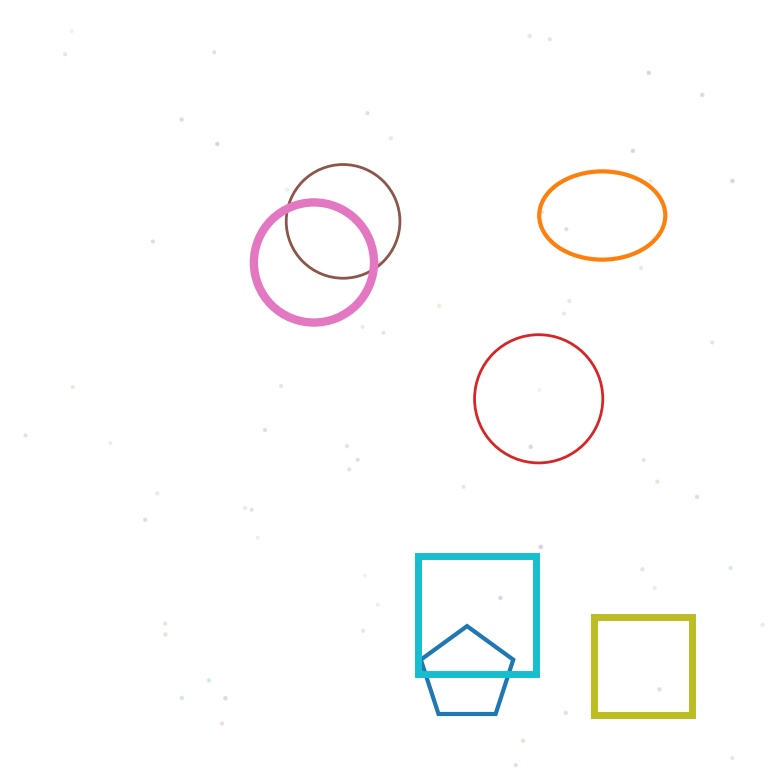[{"shape": "pentagon", "thickness": 1.5, "radius": 0.32, "center": [0.607, 0.124]}, {"shape": "oval", "thickness": 1.5, "radius": 0.41, "center": [0.782, 0.72]}, {"shape": "circle", "thickness": 1, "radius": 0.42, "center": [0.7, 0.482]}, {"shape": "circle", "thickness": 1, "radius": 0.37, "center": [0.446, 0.712]}, {"shape": "circle", "thickness": 3, "radius": 0.39, "center": [0.408, 0.659]}, {"shape": "square", "thickness": 2.5, "radius": 0.32, "center": [0.835, 0.135]}, {"shape": "square", "thickness": 2.5, "radius": 0.38, "center": [0.62, 0.201]}]